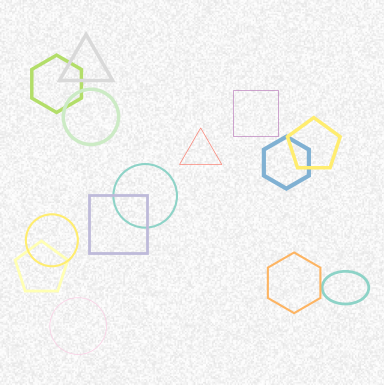[{"shape": "oval", "thickness": 2, "radius": 0.3, "center": [0.897, 0.253]}, {"shape": "circle", "thickness": 1.5, "radius": 0.41, "center": [0.377, 0.491]}, {"shape": "pentagon", "thickness": 2, "radius": 0.36, "center": [0.108, 0.302]}, {"shape": "square", "thickness": 2, "radius": 0.38, "center": [0.306, 0.418]}, {"shape": "triangle", "thickness": 0.5, "radius": 0.32, "center": [0.521, 0.604]}, {"shape": "hexagon", "thickness": 3, "radius": 0.34, "center": [0.744, 0.578]}, {"shape": "hexagon", "thickness": 1.5, "radius": 0.39, "center": [0.764, 0.265]}, {"shape": "hexagon", "thickness": 2.5, "radius": 0.37, "center": [0.147, 0.782]}, {"shape": "circle", "thickness": 0.5, "radius": 0.37, "center": [0.203, 0.153]}, {"shape": "triangle", "thickness": 2.5, "radius": 0.4, "center": [0.224, 0.831]}, {"shape": "square", "thickness": 0.5, "radius": 0.3, "center": [0.664, 0.706]}, {"shape": "circle", "thickness": 2.5, "radius": 0.36, "center": [0.236, 0.696]}, {"shape": "circle", "thickness": 1.5, "radius": 0.34, "center": [0.135, 0.376]}, {"shape": "pentagon", "thickness": 2.5, "radius": 0.36, "center": [0.815, 0.623]}]